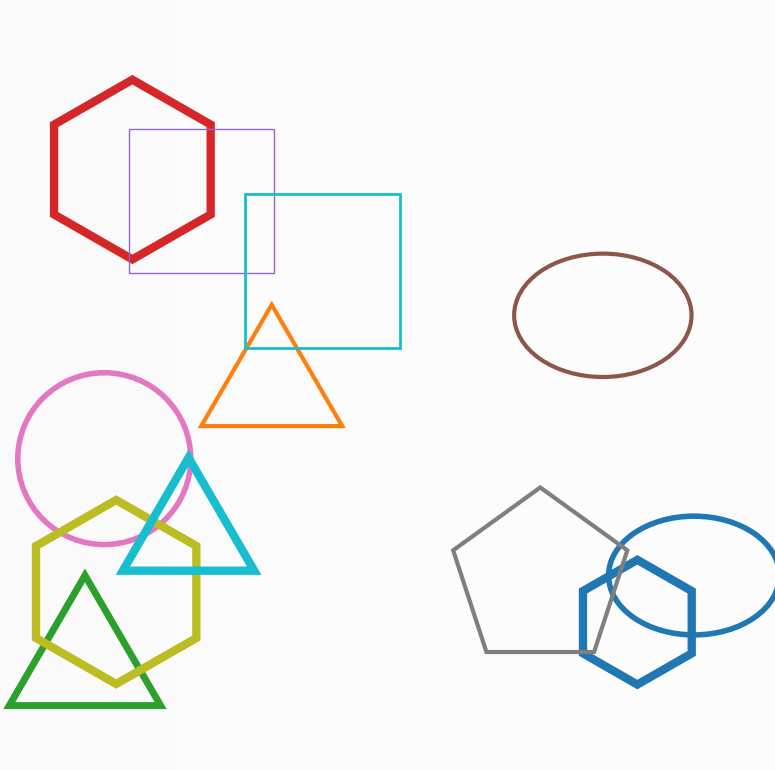[{"shape": "oval", "thickness": 2, "radius": 0.55, "center": [0.895, 0.253]}, {"shape": "hexagon", "thickness": 3, "radius": 0.4, "center": [0.822, 0.192]}, {"shape": "triangle", "thickness": 1.5, "radius": 0.53, "center": [0.351, 0.499]}, {"shape": "triangle", "thickness": 2.5, "radius": 0.56, "center": [0.11, 0.14]}, {"shape": "hexagon", "thickness": 3, "radius": 0.58, "center": [0.171, 0.78]}, {"shape": "square", "thickness": 0.5, "radius": 0.47, "center": [0.26, 0.739]}, {"shape": "oval", "thickness": 1.5, "radius": 0.57, "center": [0.778, 0.591]}, {"shape": "circle", "thickness": 2, "radius": 0.56, "center": [0.135, 0.404]}, {"shape": "pentagon", "thickness": 1.5, "radius": 0.59, "center": [0.697, 0.249]}, {"shape": "hexagon", "thickness": 3, "radius": 0.6, "center": [0.15, 0.231]}, {"shape": "square", "thickness": 1, "radius": 0.5, "center": [0.417, 0.648]}, {"shape": "triangle", "thickness": 3, "radius": 0.49, "center": [0.243, 0.308]}]